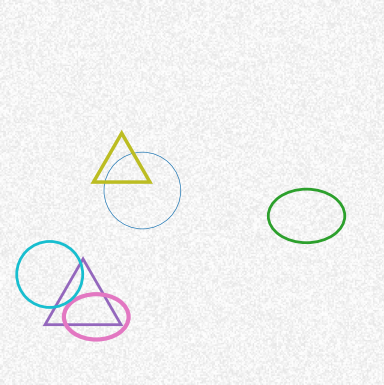[{"shape": "circle", "thickness": 0.5, "radius": 0.5, "center": [0.37, 0.505]}, {"shape": "oval", "thickness": 2, "radius": 0.5, "center": [0.796, 0.439]}, {"shape": "triangle", "thickness": 2, "radius": 0.57, "center": [0.216, 0.214]}, {"shape": "oval", "thickness": 3, "radius": 0.42, "center": [0.25, 0.177]}, {"shape": "triangle", "thickness": 2.5, "radius": 0.42, "center": [0.316, 0.569]}, {"shape": "circle", "thickness": 2, "radius": 0.43, "center": [0.129, 0.287]}]